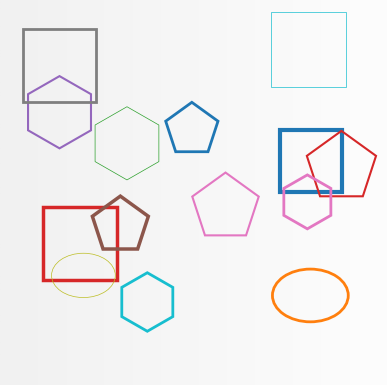[{"shape": "square", "thickness": 3, "radius": 0.4, "center": [0.803, 0.582]}, {"shape": "pentagon", "thickness": 2, "radius": 0.35, "center": [0.495, 0.663]}, {"shape": "oval", "thickness": 2, "radius": 0.49, "center": [0.801, 0.233]}, {"shape": "hexagon", "thickness": 0.5, "radius": 0.48, "center": [0.328, 0.628]}, {"shape": "pentagon", "thickness": 1.5, "radius": 0.47, "center": [0.881, 0.566]}, {"shape": "square", "thickness": 2.5, "radius": 0.47, "center": [0.206, 0.368]}, {"shape": "hexagon", "thickness": 1.5, "radius": 0.47, "center": [0.154, 0.708]}, {"shape": "pentagon", "thickness": 2.5, "radius": 0.38, "center": [0.311, 0.415]}, {"shape": "hexagon", "thickness": 2, "radius": 0.35, "center": [0.793, 0.476]}, {"shape": "pentagon", "thickness": 1.5, "radius": 0.45, "center": [0.582, 0.462]}, {"shape": "square", "thickness": 2, "radius": 0.47, "center": [0.152, 0.829]}, {"shape": "oval", "thickness": 0.5, "radius": 0.41, "center": [0.215, 0.285]}, {"shape": "hexagon", "thickness": 2, "radius": 0.38, "center": [0.38, 0.216]}, {"shape": "square", "thickness": 0.5, "radius": 0.48, "center": [0.796, 0.871]}]